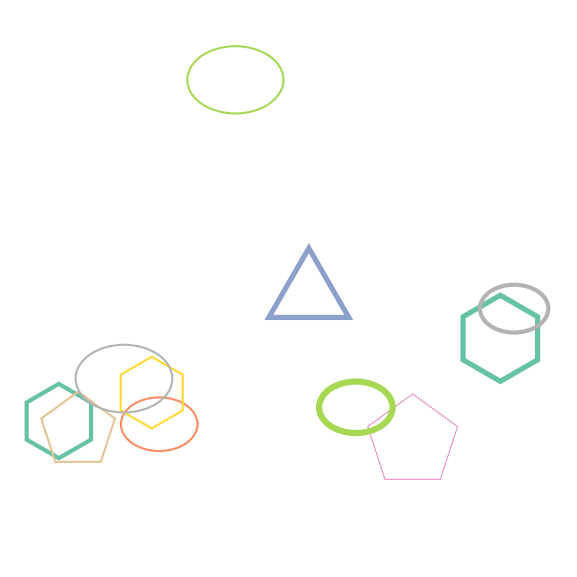[{"shape": "hexagon", "thickness": 2.5, "radius": 0.37, "center": [0.866, 0.413]}, {"shape": "hexagon", "thickness": 2, "radius": 0.32, "center": [0.102, 0.27]}, {"shape": "oval", "thickness": 1, "radius": 0.33, "center": [0.276, 0.265]}, {"shape": "triangle", "thickness": 2.5, "radius": 0.4, "center": [0.535, 0.489]}, {"shape": "pentagon", "thickness": 0.5, "radius": 0.41, "center": [0.715, 0.235]}, {"shape": "oval", "thickness": 1, "radius": 0.42, "center": [0.408, 0.861]}, {"shape": "oval", "thickness": 3, "radius": 0.32, "center": [0.616, 0.294]}, {"shape": "hexagon", "thickness": 1, "radius": 0.31, "center": [0.263, 0.319]}, {"shape": "pentagon", "thickness": 1, "radius": 0.34, "center": [0.135, 0.254]}, {"shape": "oval", "thickness": 2, "radius": 0.3, "center": [0.89, 0.465]}, {"shape": "oval", "thickness": 1, "radius": 0.42, "center": [0.215, 0.344]}]